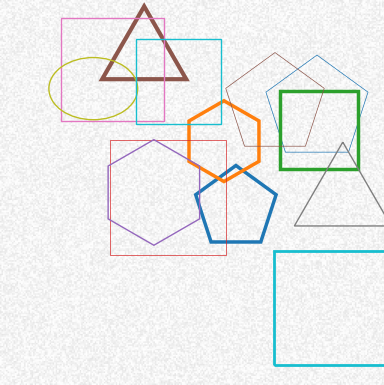[{"shape": "pentagon", "thickness": 0.5, "radius": 0.7, "center": [0.823, 0.718]}, {"shape": "pentagon", "thickness": 2.5, "radius": 0.55, "center": [0.613, 0.46]}, {"shape": "hexagon", "thickness": 2.5, "radius": 0.52, "center": [0.582, 0.633]}, {"shape": "square", "thickness": 2.5, "radius": 0.5, "center": [0.829, 0.663]}, {"shape": "square", "thickness": 0.5, "radius": 0.75, "center": [0.436, 0.488]}, {"shape": "hexagon", "thickness": 1, "radius": 0.69, "center": [0.4, 0.5]}, {"shape": "triangle", "thickness": 3, "radius": 0.63, "center": [0.374, 0.857]}, {"shape": "pentagon", "thickness": 0.5, "radius": 0.67, "center": [0.714, 0.729]}, {"shape": "square", "thickness": 1, "radius": 0.67, "center": [0.292, 0.819]}, {"shape": "triangle", "thickness": 1, "radius": 0.73, "center": [0.89, 0.486]}, {"shape": "oval", "thickness": 1, "radius": 0.58, "center": [0.242, 0.77]}, {"shape": "square", "thickness": 2, "radius": 0.74, "center": [0.859, 0.2]}, {"shape": "square", "thickness": 1, "radius": 0.55, "center": [0.464, 0.789]}]